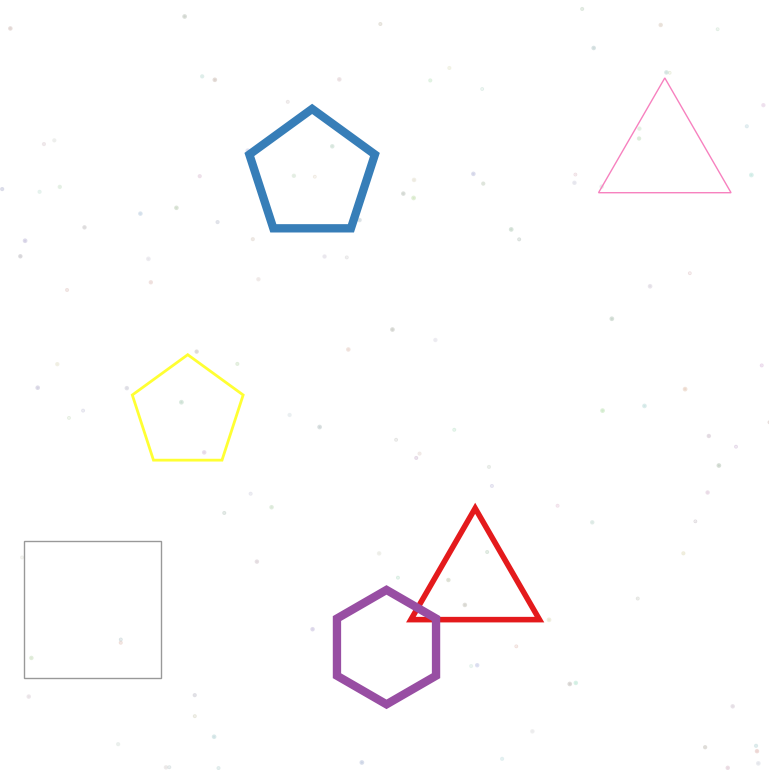[{"shape": "triangle", "thickness": 2, "radius": 0.48, "center": [0.617, 0.243]}, {"shape": "pentagon", "thickness": 3, "radius": 0.43, "center": [0.405, 0.773]}, {"shape": "hexagon", "thickness": 3, "radius": 0.37, "center": [0.502, 0.16]}, {"shape": "pentagon", "thickness": 1, "radius": 0.38, "center": [0.244, 0.464]}, {"shape": "triangle", "thickness": 0.5, "radius": 0.5, "center": [0.863, 0.799]}, {"shape": "square", "thickness": 0.5, "radius": 0.44, "center": [0.12, 0.209]}]